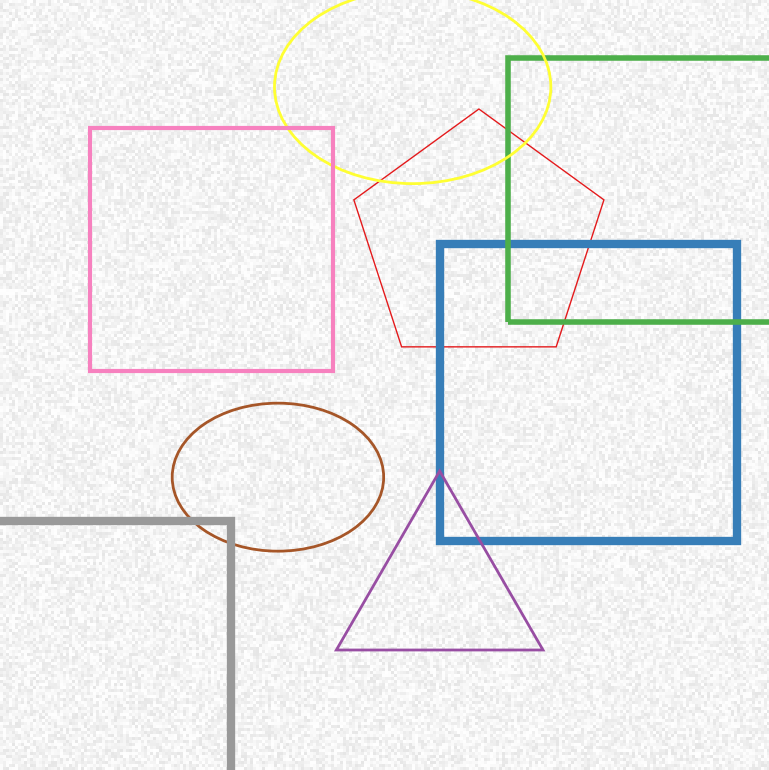[{"shape": "pentagon", "thickness": 0.5, "radius": 0.85, "center": [0.622, 0.688]}, {"shape": "square", "thickness": 3, "radius": 0.96, "center": [0.764, 0.49]}, {"shape": "square", "thickness": 2, "radius": 0.86, "center": [0.831, 0.753]}, {"shape": "triangle", "thickness": 1, "radius": 0.77, "center": [0.571, 0.233]}, {"shape": "oval", "thickness": 1, "radius": 0.9, "center": [0.536, 0.887]}, {"shape": "oval", "thickness": 1, "radius": 0.69, "center": [0.361, 0.38]}, {"shape": "square", "thickness": 1.5, "radius": 0.79, "center": [0.274, 0.676]}, {"shape": "square", "thickness": 3, "radius": 0.82, "center": [0.136, 0.16]}]